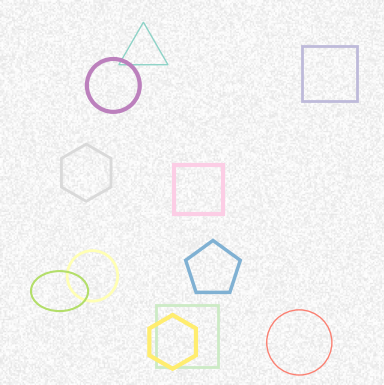[{"shape": "triangle", "thickness": 1, "radius": 0.37, "center": [0.372, 0.869]}, {"shape": "circle", "thickness": 2, "radius": 0.33, "center": [0.24, 0.283]}, {"shape": "square", "thickness": 2, "radius": 0.36, "center": [0.855, 0.81]}, {"shape": "circle", "thickness": 1, "radius": 0.42, "center": [0.777, 0.111]}, {"shape": "pentagon", "thickness": 2.5, "radius": 0.37, "center": [0.553, 0.301]}, {"shape": "oval", "thickness": 1.5, "radius": 0.37, "center": [0.155, 0.244]}, {"shape": "square", "thickness": 3, "radius": 0.32, "center": [0.516, 0.509]}, {"shape": "hexagon", "thickness": 2, "radius": 0.37, "center": [0.224, 0.551]}, {"shape": "circle", "thickness": 3, "radius": 0.34, "center": [0.294, 0.778]}, {"shape": "square", "thickness": 2, "radius": 0.4, "center": [0.487, 0.127]}, {"shape": "hexagon", "thickness": 3, "radius": 0.35, "center": [0.448, 0.112]}]